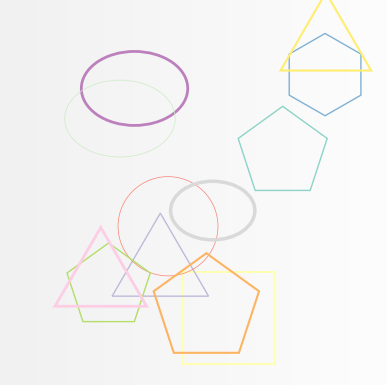[{"shape": "pentagon", "thickness": 1, "radius": 0.6, "center": [0.73, 0.603]}, {"shape": "square", "thickness": 1.5, "radius": 0.6, "center": [0.591, 0.174]}, {"shape": "triangle", "thickness": 1, "radius": 0.72, "center": [0.414, 0.303]}, {"shape": "circle", "thickness": 0.5, "radius": 0.64, "center": [0.434, 0.412]}, {"shape": "hexagon", "thickness": 1, "radius": 0.53, "center": [0.839, 0.806]}, {"shape": "pentagon", "thickness": 1.5, "radius": 0.71, "center": [0.533, 0.199]}, {"shape": "pentagon", "thickness": 1, "radius": 0.56, "center": [0.28, 0.256]}, {"shape": "triangle", "thickness": 2, "radius": 0.68, "center": [0.26, 0.273]}, {"shape": "oval", "thickness": 2.5, "radius": 0.54, "center": [0.549, 0.453]}, {"shape": "oval", "thickness": 2, "radius": 0.69, "center": [0.347, 0.77]}, {"shape": "oval", "thickness": 0.5, "radius": 0.71, "center": [0.31, 0.692]}, {"shape": "triangle", "thickness": 1.5, "radius": 0.68, "center": [0.841, 0.884]}]